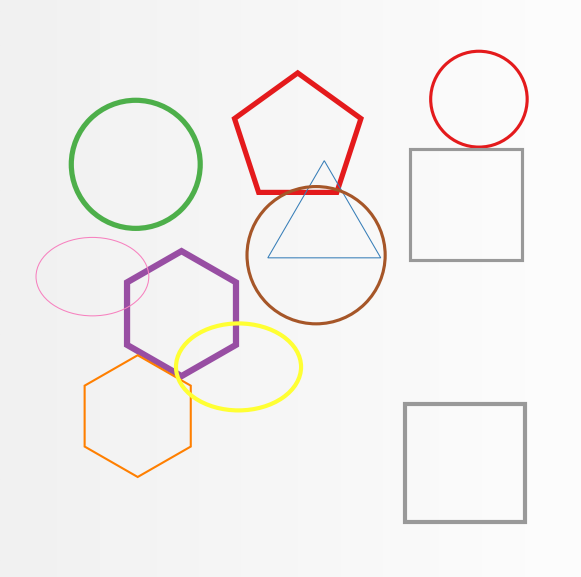[{"shape": "pentagon", "thickness": 2.5, "radius": 0.57, "center": [0.512, 0.758]}, {"shape": "circle", "thickness": 1.5, "radius": 0.41, "center": [0.824, 0.827]}, {"shape": "triangle", "thickness": 0.5, "radius": 0.56, "center": [0.558, 0.609]}, {"shape": "circle", "thickness": 2.5, "radius": 0.55, "center": [0.234, 0.715]}, {"shape": "hexagon", "thickness": 3, "radius": 0.54, "center": [0.312, 0.456]}, {"shape": "hexagon", "thickness": 1, "radius": 0.53, "center": [0.237, 0.279]}, {"shape": "oval", "thickness": 2, "radius": 0.54, "center": [0.41, 0.364]}, {"shape": "circle", "thickness": 1.5, "radius": 0.59, "center": [0.544, 0.557]}, {"shape": "oval", "thickness": 0.5, "radius": 0.49, "center": [0.159, 0.52]}, {"shape": "square", "thickness": 2, "radius": 0.51, "center": [0.8, 0.197]}, {"shape": "square", "thickness": 1.5, "radius": 0.48, "center": [0.802, 0.645]}]